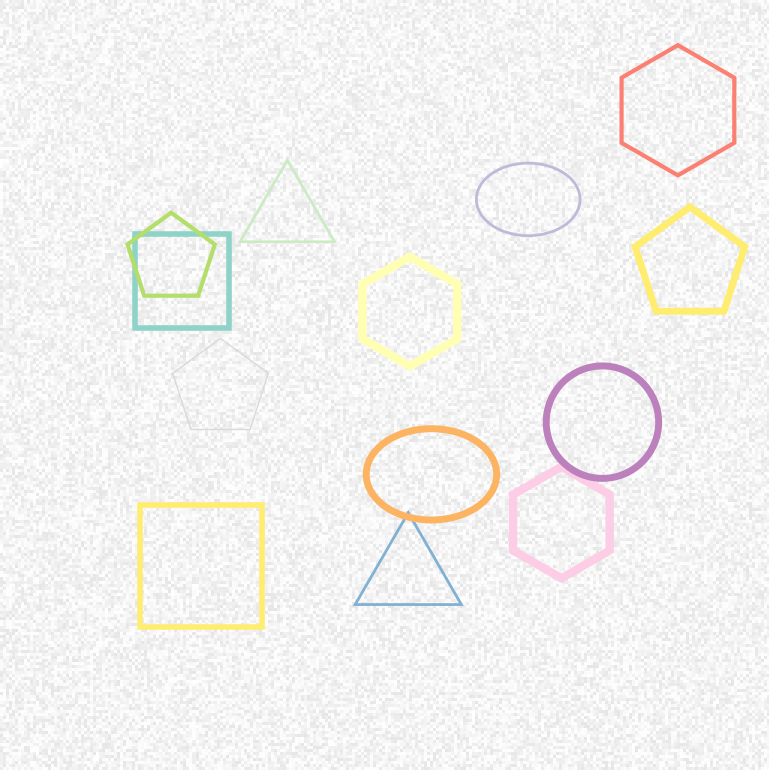[{"shape": "square", "thickness": 2, "radius": 0.3, "center": [0.236, 0.635]}, {"shape": "hexagon", "thickness": 3, "radius": 0.36, "center": [0.532, 0.595]}, {"shape": "oval", "thickness": 1, "radius": 0.34, "center": [0.686, 0.741]}, {"shape": "hexagon", "thickness": 1.5, "radius": 0.42, "center": [0.88, 0.857]}, {"shape": "triangle", "thickness": 1, "radius": 0.4, "center": [0.53, 0.255]}, {"shape": "oval", "thickness": 2.5, "radius": 0.42, "center": [0.56, 0.384]}, {"shape": "pentagon", "thickness": 1.5, "radius": 0.3, "center": [0.222, 0.664]}, {"shape": "hexagon", "thickness": 3, "radius": 0.36, "center": [0.729, 0.321]}, {"shape": "pentagon", "thickness": 0.5, "radius": 0.33, "center": [0.286, 0.495]}, {"shape": "circle", "thickness": 2.5, "radius": 0.37, "center": [0.782, 0.452]}, {"shape": "triangle", "thickness": 1, "radius": 0.35, "center": [0.373, 0.721]}, {"shape": "square", "thickness": 2, "radius": 0.39, "center": [0.261, 0.265]}, {"shape": "pentagon", "thickness": 2.5, "radius": 0.37, "center": [0.896, 0.656]}]